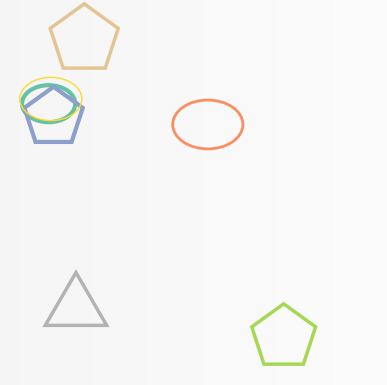[{"shape": "oval", "thickness": 3, "radius": 0.34, "center": [0.125, 0.731]}, {"shape": "oval", "thickness": 2, "radius": 0.45, "center": [0.536, 0.677]}, {"shape": "pentagon", "thickness": 3, "radius": 0.4, "center": [0.138, 0.695]}, {"shape": "pentagon", "thickness": 2.5, "radius": 0.43, "center": [0.732, 0.124]}, {"shape": "oval", "thickness": 1, "radius": 0.4, "center": [0.131, 0.743]}, {"shape": "pentagon", "thickness": 2.5, "radius": 0.46, "center": [0.217, 0.898]}, {"shape": "triangle", "thickness": 2.5, "radius": 0.46, "center": [0.196, 0.201]}]